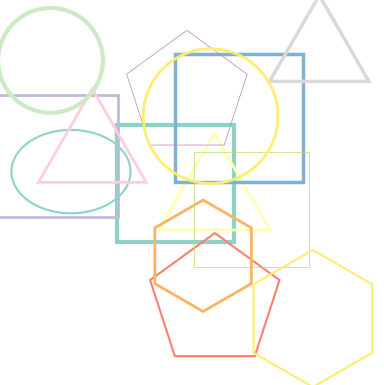[{"shape": "oval", "thickness": 1.5, "radius": 0.77, "center": [0.184, 0.554]}, {"shape": "square", "thickness": 3, "radius": 0.76, "center": [0.456, 0.524]}, {"shape": "triangle", "thickness": 2, "radius": 0.83, "center": [0.557, 0.486]}, {"shape": "square", "thickness": 2, "radius": 0.8, "center": [0.147, 0.594]}, {"shape": "pentagon", "thickness": 1.5, "radius": 0.88, "center": [0.558, 0.218]}, {"shape": "square", "thickness": 2.5, "radius": 0.84, "center": [0.621, 0.693]}, {"shape": "hexagon", "thickness": 2, "radius": 0.72, "center": [0.527, 0.336]}, {"shape": "square", "thickness": 0.5, "radius": 0.75, "center": [0.653, 0.456]}, {"shape": "triangle", "thickness": 2, "radius": 0.81, "center": [0.24, 0.607]}, {"shape": "triangle", "thickness": 2.5, "radius": 0.74, "center": [0.829, 0.863]}, {"shape": "pentagon", "thickness": 0.5, "radius": 0.82, "center": [0.485, 0.756]}, {"shape": "circle", "thickness": 3, "radius": 0.68, "center": [0.131, 0.843]}, {"shape": "hexagon", "thickness": 1.5, "radius": 0.89, "center": [0.813, 0.173]}, {"shape": "circle", "thickness": 2, "radius": 0.87, "center": [0.547, 0.698]}]